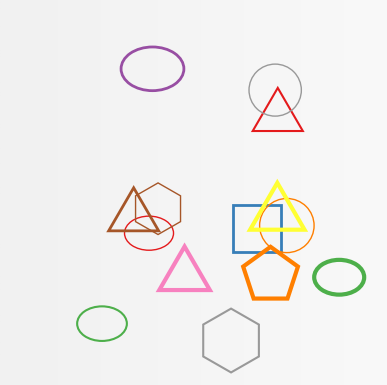[{"shape": "oval", "thickness": 1, "radius": 0.32, "center": [0.385, 0.394]}, {"shape": "triangle", "thickness": 1.5, "radius": 0.37, "center": [0.717, 0.697]}, {"shape": "square", "thickness": 2, "radius": 0.3, "center": [0.663, 0.407]}, {"shape": "oval", "thickness": 3, "radius": 0.32, "center": [0.875, 0.28]}, {"shape": "oval", "thickness": 1.5, "radius": 0.32, "center": [0.263, 0.159]}, {"shape": "oval", "thickness": 2, "radius": 0.41, "center": [0.393, 0.821]}, {"shape": "circle", "thickness": 1, "radius": 0.35, "center": [0.74, 0.414]}, {"shape": "pentagon", "thickness": 3, "radius": 0.37, "center": [0.698, 0.285]}, {"shape": "triangle", "thickness": 3, "radius": 0.41, "center": [0.716, 0.444]}, {"shape": "hexagon", "thickness": 1, "radius": 0.34, "center": [0.408, 0.458]}, {"shape": "triangle", "thickness": 2, "radius": 0.37, "center": [0.345, 0.438]}, {"shape": "triangle", "thickness": 3, "radius": 0.38, "center": [0.476, 0.284]}, {"shape": "hexagon", "thickness": 1.5, "radius": 0.41, "center": [0.596, 0.116]}, {"shape": "circle", "thickness": 1, "radius": 0.34, "center": [0.71, 0.766]}]